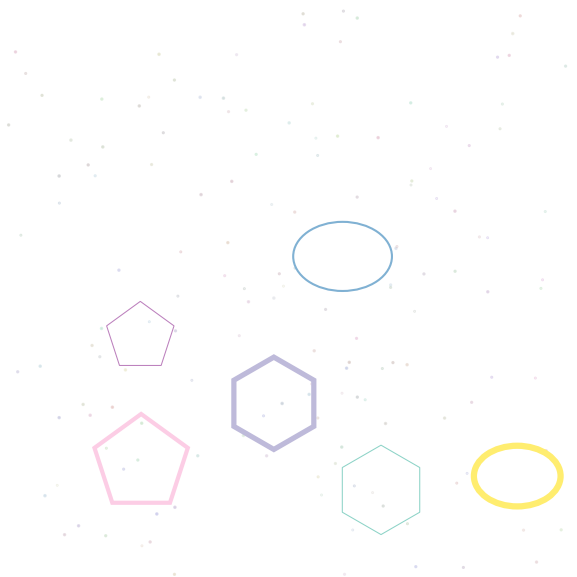[{"shape": "hexagon", "thickness": 0.5, "radius": 0.39, "center": [0.66, 0.151]}, {"shape": "hexagon", "thickness": 2.5, "radius": 0.4, "center": [0.474, 0.301]}, {"shape": "oval", "thickness": 1, "radius": 0.43, "center": [0.593, 0.555]}, {"shape": "pentagon", "thickness": 2, "radius": 0.42, "center": [0.244, 0.197]}, {"shape": "pentagon", "thickness": 0.5, "radius": 0.31, "center": [0.243, 0.416]}, {"shape": "oval", "thickness": 3, "radius": 0.38, "center": [0.896, 0.175]}]